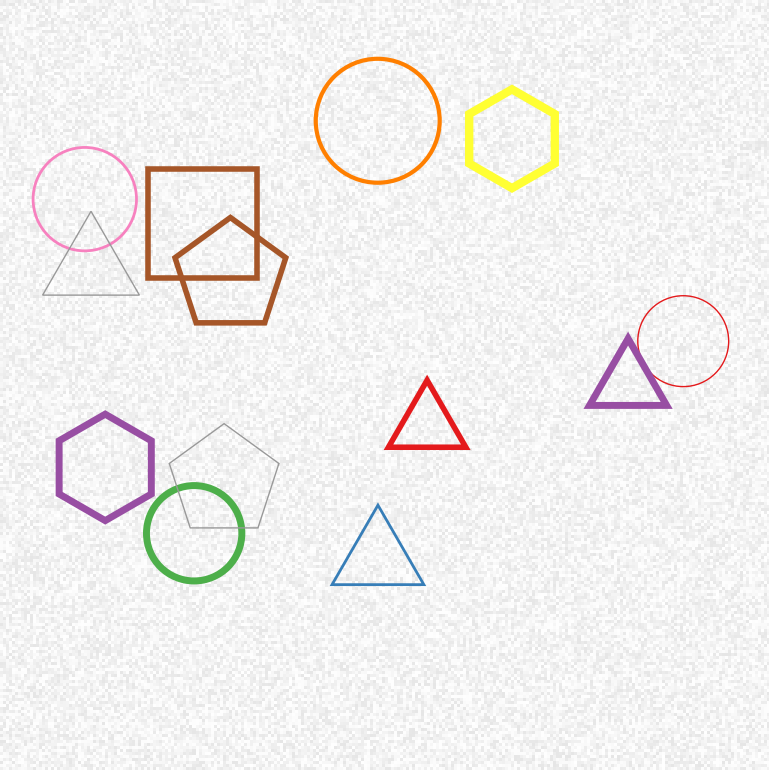[{"shape": "triangle", "thickness": 2, "radius": 0.29, "center": [0.555, 0.448]}, {"shape": "circle", "thickness": 0.5, "radius": 0.3, "center": [0.887, 0.557]}, {"shape": "triangle", "thickness": 1, "radius": 0.34, "center": [0.491, 0.275]}, {"shape": "circle", "thickness": 2.5, "radius": 0.31, "center": [0.252, 0.307]}, {"shape": "hexagon", "thickness": 2.5, "radius": 0.35, "center": [0.137, 0.393]}, {"shape": "triangle", "thickness": 2.5, "radius": 0.29, "center": [0.816, 0.502]}, {"shape": "circle", "thickness": 1.5, "radius": 0.4, "center": [0.491, 0.843]}, {"shape": "hexagon", "thickness": 3, "radius": 0.32, "center": [0.665, 0.82]}, {"shape": "square", "thickness": 2, "radius": 0.35, "center": [0.263, 0.71]}, {"shape": "pentagon", "thickness": 2, "radius": 0.38, "center": [0.299, 0.642]}, {"shape": "circle", "thickness": 1, "radius": 0.34, "center": [0.11, 0.741]}, {"shape": "triangle", "thickness": 0.5, "radius": 0.36, "center": [0.118, 0.653]}, {"shape": "pentagon", "thickness": 0.5, "radius": 0.37, "center": [0.291, 0.375]}]